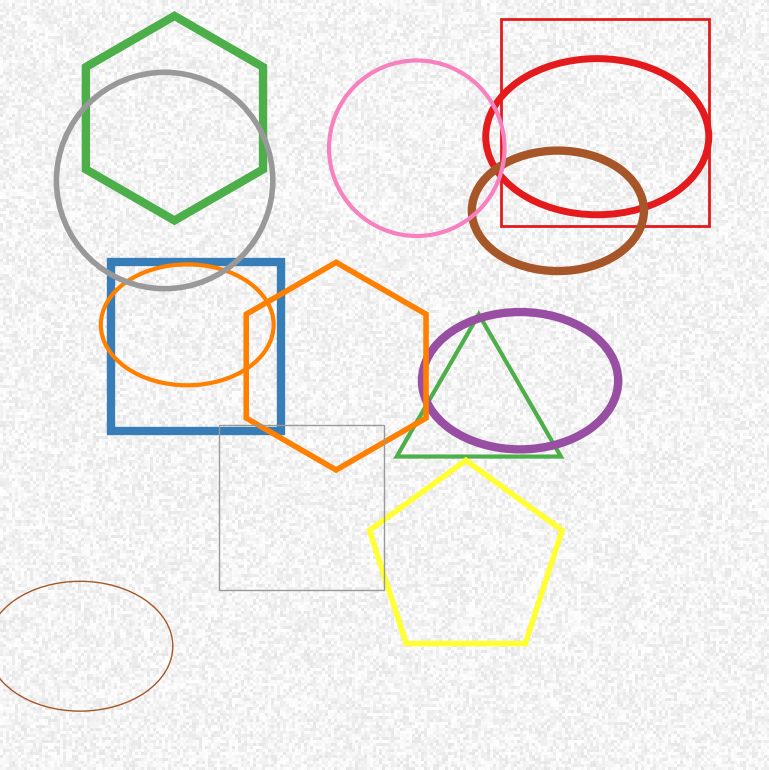[{"shape": "oval", "thickness": 2.5, "radius": 0.72, "center": [0.776, 0.822]}, {"shape": "square", "thickness": 1, "radius": 0.67, "center": [0.786, 0.841]}, {"shape": "square", "thickness": 3, "radius": 0.55, "center": [0.255, 0.55]}, {"shape": "hexagon", "thickness": 3, "radius": 0.66, "center": [0.227, 0.847]}, {"shape": "triangle", "thickness": 1.5, "radius": 0.62, "center": [0.622, 0.469]}, {"shape": "oval", "thickness": 3, "radius": 0.64, "center": [0.675, 0.506]}, {"shape": "oval", "thickness": 1.5, "radius": 0.56, "center": [0.243, 0.578]}, {"shape": "hexagon", "thickness": 2, "radius": 0.67, "center": [0.437, 0.524]}, {"shape": "pentagon", "thickness": 2, "radius": 0.66, "center": [0.605, 0.271]}, {"shape": "oval", "thickness": 0.5, "radius": 0.6, "center": [0.104, 0.161]}, {"shape": "oval", "thickness": 3, "radius": 0.56, "center": [0.725, 0.726]}, {"shape": "circle", "thickness": 1.5, "radius": 0.57, "center": [0.541, 0.808]}, {"shape": "circle", "thickness": 2, "radius": 0.7, "center": [0.214, 0.766]}, {"shape": "square", "thickness": 0.5, "radius": 0.54, "center": [0.391, 0.341]}]